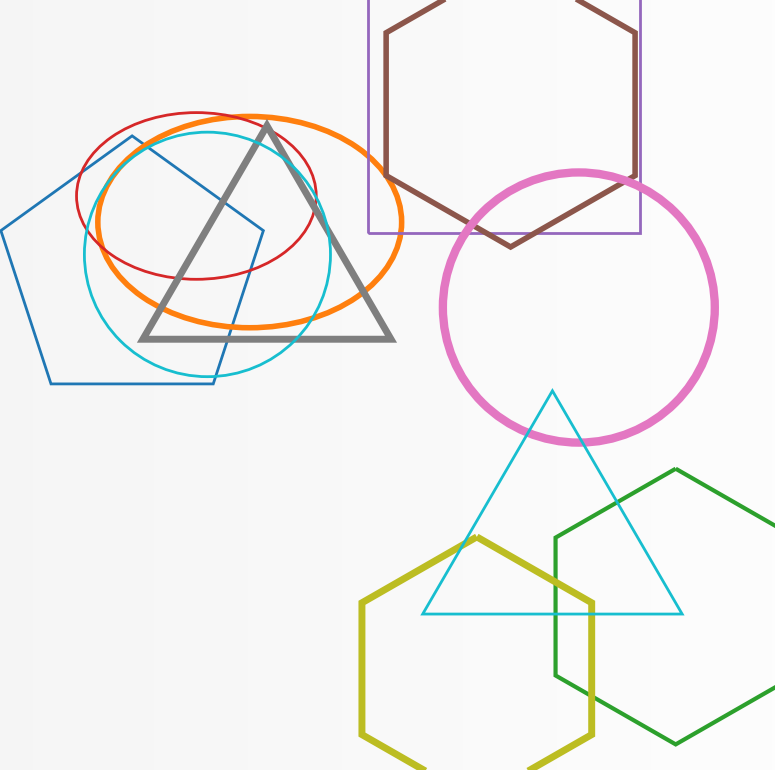[{"shape": "pentagon", "thickness": 1, "radius": 0.89, "center": [0.17, 0.645]}, {"shape": "oval", "thickness": 2, "radius": 0.98, "center": [0.322, 0.712]}, {"shape": "hexagon", "thickness": 1.5, "radius": 0.9, "center": [0.872, 0.212]}, {"shape": "oval", "thickness": 1, "radius": 0.77, "center": [0.253, 0.746]}, {"shape": "square", "thickness": 1, "radius": 0.88, "center": [0.65, 0.872]}, {"shape": "hexagon", "thickness": 2, "radius": 0.93, "center": [0.659, 0.865]}, {"shape": "circle", "thickness": 3, "radius": 0.88, "center": [0.747, 0.601]}, {"shape": "triangle", "thickness": 2.5, "radius": 0.92, "center": [0.344, 0.652]}, {"shape": "hexagon", "thickness": 2.5, "radius": 0.86, "center": [0.615, 0.132]}, {"shape": "triangle", "thickness": 1, "radius": 0.97, "center": [0.713, 0.299]}, {"shape": "circle", "thickness": 1, "radius": 0.79, "center": [0.268, 0.67]}]